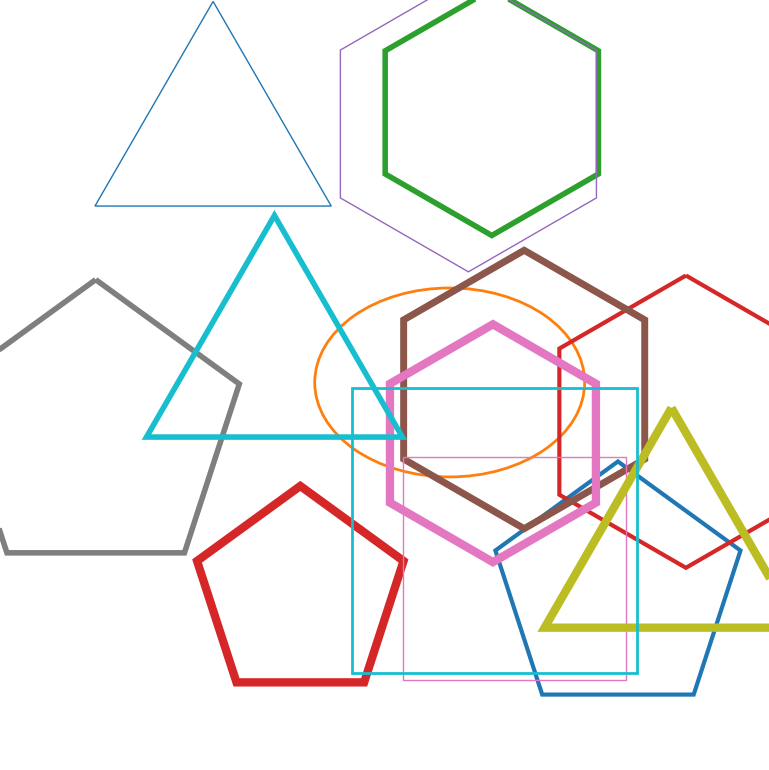[{"shape": "triangle", "thickness": 0.5, "radius": 0.89, "center": [0.277, 0.821]}, {"shape": "pentagon", "thickness": 1.5, "radius": 0.84, "center": [0.803, 0.233]}, {"shape": "oval", "thickness": 1, "radius": 0.88, "center": [0.584, 0.503]}, {"shape": "hexagon", "thickness": 2, "radius": 0.8, "center": [0.639, 0.854]}, {"shape": "hexagon", "thickness": 1.5, "radius": 0.95, "center": [0.891, 0.452]}, {"shape": "pentagon", "thickness": 3, "radius": 0.7, "center": [0.39, 0.228]}, {"shape": "hexagon", "thickness": 0.5, "radius": 0.96, "center": [0.608, 0.839]}, {"shape": "hexagon", "thickness": 2.5, "radius": 0.9, "center": [0.681, 0.494]}, {"shape": "square", "thickness": 0.5, "radius": 0.72, "center": [0.669, 0.261]}, {"shape": "hexagon", "thickness": 3, "radius": 0.77, "center": [0.64, 0.424]}, {"shape": "pentagon", "thickness": 2, "radius": 0.98, "center": [0.124, 0.441]}, {"shape": "triangle", "thickness": 3, "radius": 0.95, "center": [0.872, 0.28]}, {"shape": "triangle", "thickness": 2, "radius": 0.96, "center": [0.356, 0.528]}, {"shape": "square", "thickness": 1, "radius": 0.93, "center": [0.642, 0.311]}]